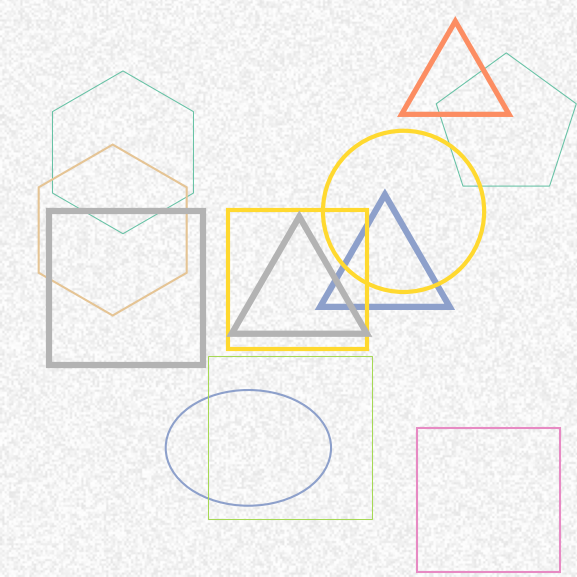[{"shape": "pentagon", "thickness": 0.5, "radius": 0.64, "center": [0.877, 0.78]}, {"shape": "hexagon", "thickness": 0.5, "radius": 0.7, "center": [0.213, 0.735]}, {"shape": "triangle", "thickness": 2.5, "radius": 0.54, "center": [0.788, 0.855]}, {"shape": "oval", "thickness": 1, "radius": 0.72, "center": [0.43, 0.224]}, {"shape": "triangle", "thickness": 3, "radius": 0.65, "center": [0.667, 0.533]}, {"shape": "square", "thickness": 1, "radius": 0.62, "center": [0.846, 0.133]}, {"shape": "square", "thickness": 0.5, "radius": 0.71, "center": [0.502, 0.241]}, {"shape": "circle", "thickness": 2, "radius": 0.7, "center": [0.699, 0.633]}, {"shape": "square", "thickness": 2, "radius": 0.6, "center": [0.515, 0.516]}, {"shape": "hexagon", "thickness": 1, "radius": 0.74, "center": [0.195, 0.601]}, {"shape": "triangle", "thickness": 3, "radius": 0.68, "center": [0.518, 0.489]}, {"shape": "square", "thickness": 3, "radius": 0.67, "center": [0.217, 0.5]}]